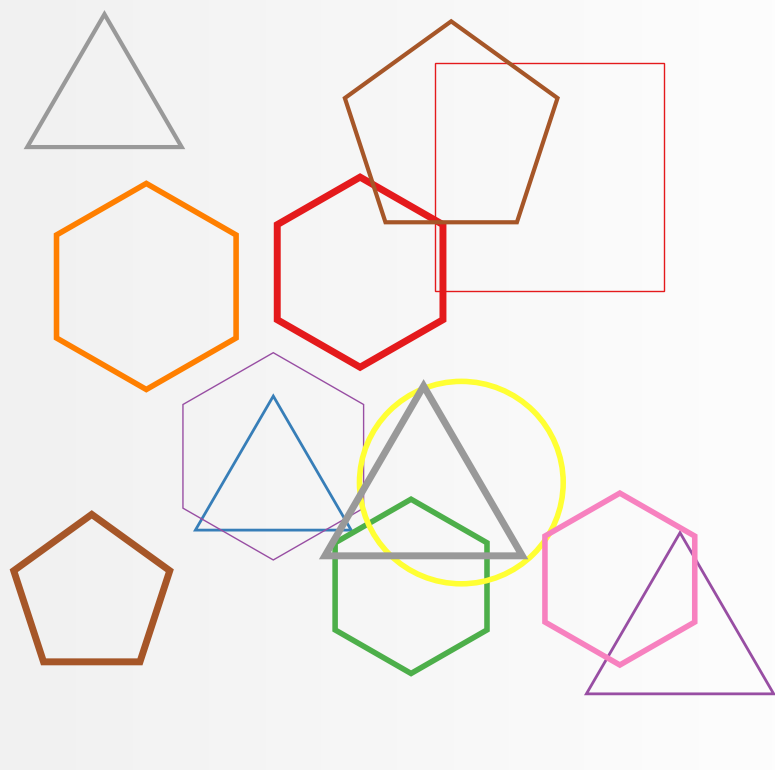[{"shape": "hexagon", "thickness": 2.5, "radius": 0.62, "center": [0.465, 0.647]}, {"shape": "square", "thickness": 0.5, "radius": 0.74, "center": [0.709, 0.77]}, {"shape": "triangle", "thickness": 1, "radius": 0.58, "center": [0.353, 0.37]}, {"shape": "hexagon", "thickness": 2, "radius": 0.57, "center": [0.53, 0.239]}, {"shape": "hexagon", "thickness": 0.5, "radius": 0.67, "center": [0.353, 0.407]}, {"shape": "triangle", "thickness": 1, "radius": 0.7, "center": [0.877, 0.169]}, {"shape": "hexagon", "thickness": 2, "radius": 0.67, "center": [0.189, 0.628]}, {"shape": "circle", "thickness": 2, "radius": 0.66, "center": [0.595, 0.373]}, {"shape": "pentagon", "thickness": 1.5, "radius": 0.72, "center": [0.582, 0.828]}, {"shape": "pentagon", "thickness": 2.5, "radius": 0.53, "center": [0.118, 0.226]}, {"shape": "hexagon", "thickness": 2, "radius": 0.56, "center": [0.8, 0.248]}, {"shape": "triangle", "thickness": 2.5, "radius": 0.74, "center": [0.547, 0.352]}, {"shape": "triangle", "thickness": 1.5, "radius": 0.58, "center": [0.135, 0.867]}]